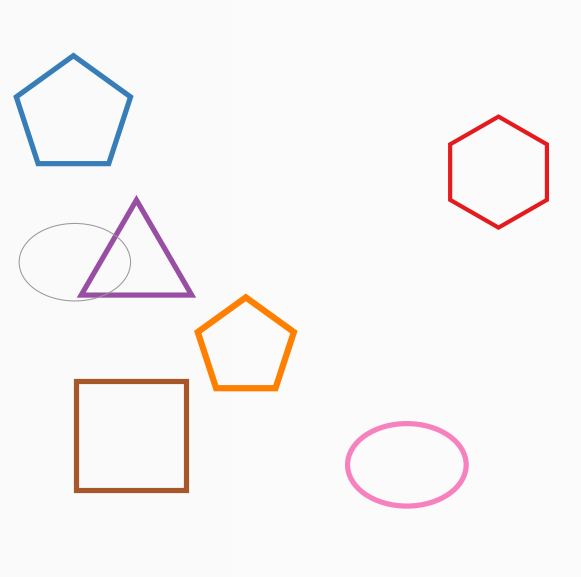[{"shape": "hexagon", "thickness": 2, "radius": 0.48, "center": [0.858, 0.701]}, {"shape": "pentagon", "thickness": 2.5, "radius": 0.52, "center": [0.126, 0.799]}, {"shape": "triangle", "thickness": 2.5, "radius": 0.55, "center": [0.235, 0.543]}, {"shape": "pentagon", "thickness": 3, "radius": 0.43, "center": [0.423, 0.397]}, {"shape": "square", "thickness": 2.5, "radius": 0.47, "center": [0.225, 0.245]}, {"shape": "oval", "thickness": 2.5, "radius": 0.51, "center": [0.7, 0.194]}, {"shape": "oval", "thickness": 0.5, "radius": 0.48, "center": [0.129, 0.545]}]